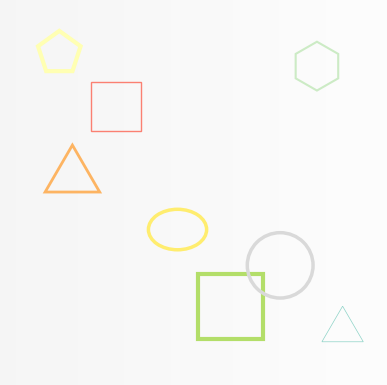[{"shape": "triangle", "thickness": 0.5, "radius": 0.31, "center": [0.884, 0.143]}, {"shape": "pentagon", "thickness": 3, "radius": 0.29, "center": [0.153, 0.862]}, {"shape": "square", "thickness": 1, "radius": 0.32, "center": [0.3, 0.724]}, {"shape": "triangle", "thickness": 2, "radius": 0.41, "center": [0.187, 0.542]}, {"shape": "square", "thickness": 3, "radius": 0.42, "center": [0.594, 0.204]}, {"shape": "circle", "thickness": 2.5, "radius": 0.42, "center": [0.723, 0.311]}, {"shape": "hexagon", "thickness": 1.5, "radius": 0.32, "center": [0.818, 0.828]}, {"shape": "oval", "thickness": 2.5, "radius": 0.38, "center": [0.458, 0.404]}]